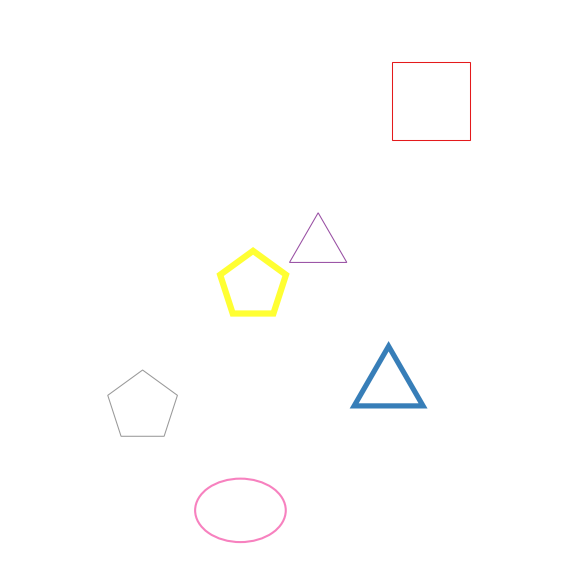[{"shape": "square", "thickness": 0.5, "radius": 0.34, "center": [0.746, 0.824]}, {"shape": "triangle", "thickness": 2.5, "radius": 0.34, "center": [0.673, 0.331]}, {"shape": "triangle", "thickness": 0.5, "radius": 0.29, "center": [0.551, 0.573]}, {"shape": "pentagon", "thickness": 3, "radius": 0.3, "center": [0.438, 0.505]}, {"shape": "oval", "thickness": 1, "radius": 0.39, "center": [0.416, 0.115]}, {"shape": "pentagon", "thickness": 0.5, "radius": 0.32, "center": [0.247, 0.295]}]